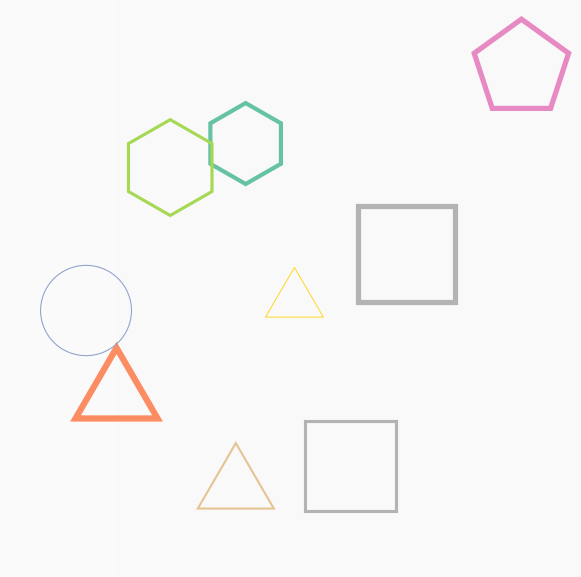[{"shape": "hexagon", "thickness": 2, "radius": 0.35, "center": [0.423, 0.751]}, {"shape": "triangle", "thickness": 3, "radius": 0.41, "center": [0.2, 0.315]}, {"shape": "circle", "thickness": 0.5, "radius": 0.39, "center": [0.148, 0.461]}, {"shape": "pentagon", "thickness": 2.5, "radius": 0.43, "center": [0.897, 0.881]}, {"shape": "hexagon", "thickness": 1.5, "radius": 0.41, "center": [0.293, 0.709]}, {"shape": "triangle", "thickness": 0.5, "radius": 0.29, "center": [0.507, 0.479]}, {"shape": "triangle", "thickness": 1, "radius": 0.38, "center": [0.406, 0.156]}, {"shape": "square", "thickness": 1.5, "radius": 0.39, "center": [0.603, 0.192]}, {"shape": "square", "thickness": 2.5, "radius": 0.42, "center": [0.7, 0.559]}]